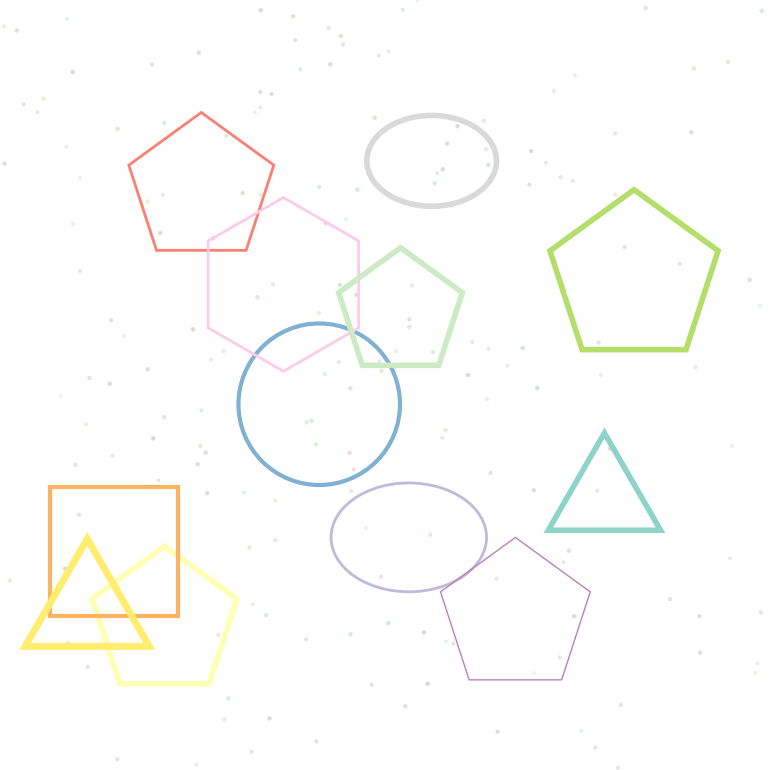[{"shape": "triangle", "thickness": 2, "radius": 0.42, "center": [0.785, 0.353]}, {"shape": "pentagon", "thickness": 2, "radius": 0.49, "center": [0.214, 0.192]}, {"shape": "oval", "thickness": 1, "radius": 0.5, "center": [0.531, 0.302]}, {"shape": "pentagon", "thickness": 1, "radius": 0.49, "center": [0.261, 0.755]}, {"shape": "circle", "thickness": 1.5, "radius": 0.52, "center": [0.415, 0.475]}, {"shape": "square", "thickness": 1.5, "radius": 0.42, "center": [0.148, 0.283]}, {"shape": "pentagon", "thickness": 2, "radius": 0.57, "center": [0.823, 0.639]}, {"shape": "hexagon", "thickness": 1, "radius": 0.56, "center": [0.368, 0.631]}, {"shape": "oval", "thickness": 2, "radius": 0.42, "center": [0.561, 0.791]}, {"shape": "pentagon", "thickness": 0.5, "radius": 0.51, "center": [0.669, 0.2]}, {"shape": "pentagon", "thickness": 2, "radius": 0.42, "center": [0.52, 0.594]}, {"shape": "triangle", "thickness": 2.5, "radius": 0.47, "center": [0.113, 0.207]}]